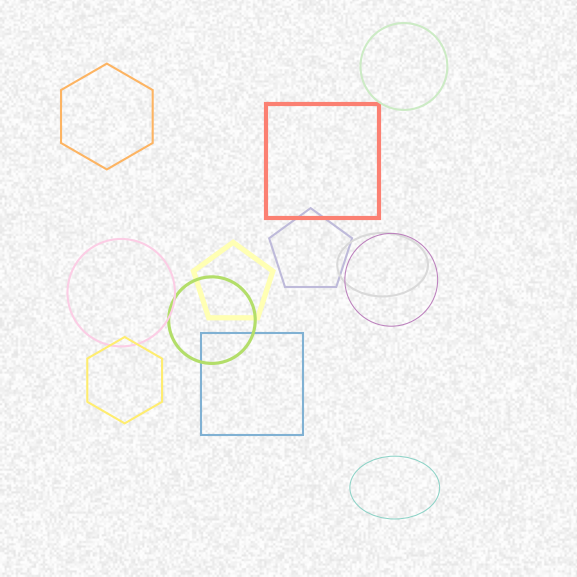[{"shape": "oval", "thickness": 0.5, "radius": 0.39, "center": [0.684, 0.155]}, {"shape": "pentagon", "thickness": 2.5, "radius": 0.36, "center": [0.404, 0.507]}, {"shape": "pentagon", "thickness": 1, "radius": 0.38, "center": [0.538, 0.563]}, {"shape": "square", "thickness": 2, "radius": 0.49, "center": [0.558, 0.72]}, {"shape": "square", "thickness": 1, "radius": 0.44, "center": [0.436, 0.334]}, {"shape": "hexagon", "thickness": 1, "radius": 0.46, "center": [0.185, 0.797]}, {"shape": "circle", "thickness": 1.5, "radius": 0.37, "center": [0.367, 0.445]}, {"shape": "circle", "thickness": 1, "radius": 0.47, "center": [0.21, 0.492]}, {"shape": "oval", "thickness": 1, "radius": 0.39, "center": [0.663, 0.541]}, {"shape": "circle", "thickness": 0.5, "radius": 0.4, "center": [0.677, 0.515]}, {"shape": "circle", "thickness": 1, "radius": 0.38, "center": [0.699, 0.884]}, {"shape": "hexagon", "thickness": 1, "radius": 0.37, "center": [0.216, 0.341]}]